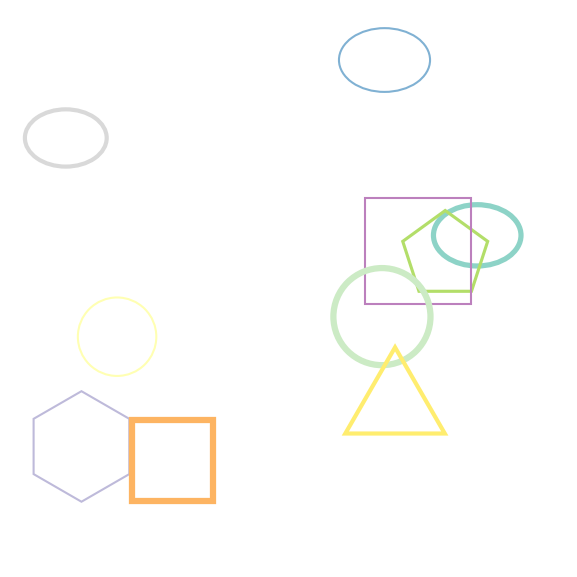[{"shape": "oval", "thickness": 2.5, "radius": 0.38, "center": [0.826, 0.592]}, {"shape": "circle", "thickness": 1, "radius": 0.34, "center": [0.203, 0.416]}, {"shape": "hexagon", "thickness": 1, "radius": 0.48, "center": [0.141, 0.226]}, {"shape": "oval", "thickness": 1, "radius": 0.39, "center": [0.666, 0.895]}, {"shape": "square", "thickness": 3, "radius": 0.35, "center": [0.299, 0.202]}, {"shape": "pentagon", "thickness": 1.5, "radius": 0.39, "center": [0.771, 0.557]}, {"shape": "oval", "thickness": 2, "radius": 0.35, "center": [0.114, 0.76]}, {"shape": "square", "thickness": 1, "radius": 0.46, "center": [0.724, 0.564]}, {"shape": "circle", "thickness": 3, "radius": 0.42, "center": [0.661, 0.451]}, {"shape": "triangle", "thickness": 2, "radius": 0.5, "center": [0.684, 0.298]}]